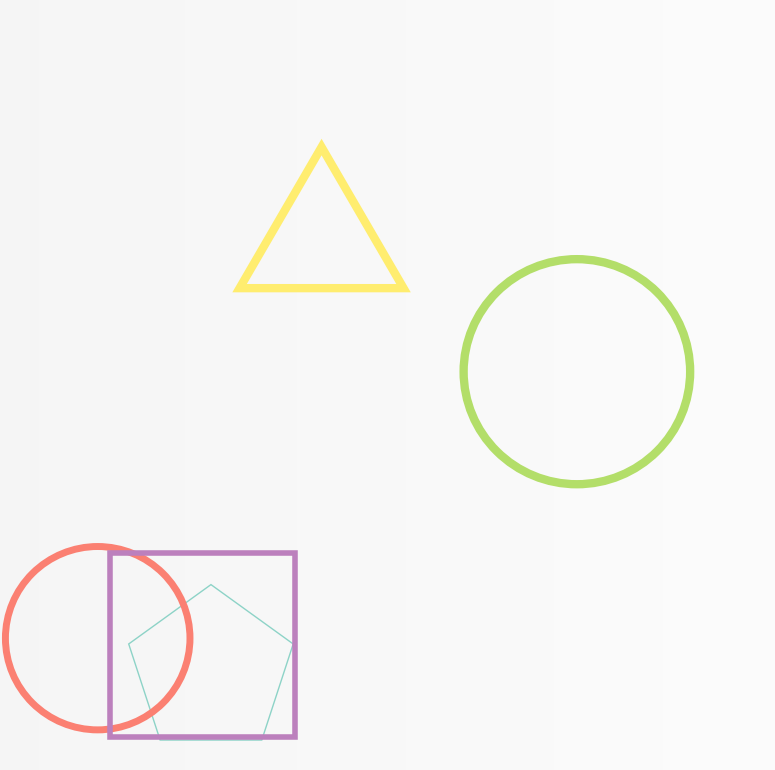[{"shape": "pentagon", "thickness": 0.5, "radius": 0.56, "center": [0.272, 0.129]}, {"shape": "circle", "thickness": 2.5, "radius": 0.6, "center": [0.126, 0.171]}, {"shape": "circle", "thickness": 3, "radius": 0.73, "center": [0.744, 0.517]}, {"shape": "square", "thickness": 2, "radius": 0.6, "center": [0.261, 0.162]}, {"shape": "triangle", "thickness": 3, "radius": 0.61, "center": [0.415, 0.687]}]